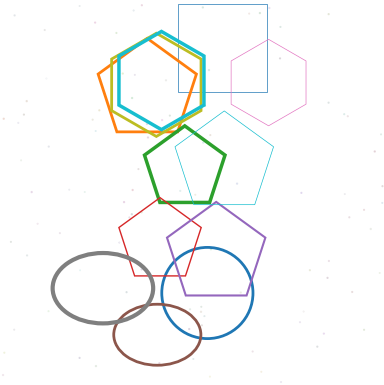[{"shape": "circle", "thickness": 2, "radius": 0.59, "center": [0.539, 0.239]}, {"shape": "square", "thickness": 0.5, "radius": 0.57, "center": [0.578, 0.876]}, {"shape": "pentagon", "thickness": 2, "radius": 0.67, "center": [0.383, 0.766]}, {"shape": "pentagon", "thickness": 2.5, "radius": 0.55, "center": [0.48, 0.563]}, {"shape": "pentagon", "thickness": 1, "radius": 0.56, "center": [0.416, 0.374]}, {"shape": "pentagon", "thickness": 1.5, "radius": 0.67, "center": [0.562, 0.341]}, {"shape": "oval", "thickness": 2, "radius": 0.57, "center": [0.409, 0.131]}, {"shape": "hexagon", "thickness": 0.5, "radius": 0.56, "center": [0.698, 0.786]}, {"shape": "oval", "thickness": 3, "radius": 0.65, "center": [0.267, 0.251]}, {"shape": "hexagon", "thickness": 2, "radius": 0.67, "center": [0.406, 0.78]}, {"shape": "pentagon", "thickness": 0.5, "radius": 0.67, "center": [0.583, 0.577]}, {"shape": "hexagon", "thickness": 2.5, "radius": 0.64, "center": [0.419, 0.791]}]